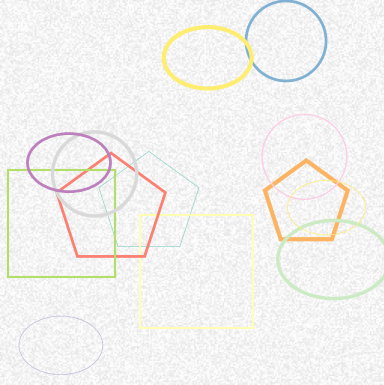[{"shape": "pentagon", "thickness": 0.5, "radius": 0.68, "center": [0.387, 0.47]}, {"shape": "square", "thickness": 1.5, "radius": 0.73, "center": [0.509, 0.296]}, {"shape": "oval", "thickness": 0.5, "radius": 0.54, "center": [0.158, 0.103]}, {"shape": "pentagon", "thickness": 2, "radius": 0.74, "center": [0.288, 0.454]}, {"shape": "circle", "thickness": 2, "radius": 0.52, "center": [0.743, 0.894]}, {"shape": "pentagon", "thickness": 3, "radius": 0.57, "center": [0.796, 0.47]}, {"shape": "square", "thickness": 1.5, "radius": 0.69, "center": [0.161, 0.42]}, {"shape": "circle", "thickness": 1, "radius": 0.55, "center": [0.791, 0.593]}, {"shape": "circle", "thickness": 2.5, "radius": 0.55, "center": [0.246, 0.548]}, {"shape": "oval", "thickness": 2, "radius": 0.54, "center": [0.179, 0.578]}, {"shape": "oval", "thickness": 2.5, "radius": 0.73, "center": [0.867, 0.326]}, {"shape": "oval", "thickness": 3, "radius": 0.57, "center": [0.539, 0.85]}, {"shape": "oval", "thickness": 0.5, "radius": 0.51, "center": [0.848, 0.461]}]